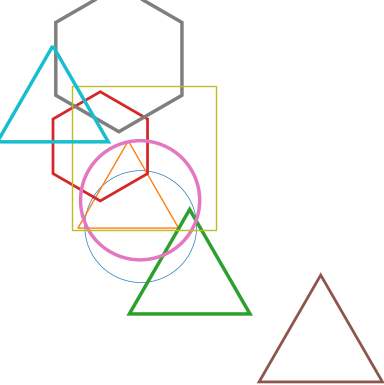[{"shape": "circle", "thickness": 0.5, "radius": 0.73, "center": [0.365, 0.411]}, {"shape": "triangle", "thickness": 1, "radius": 0.76, "center": [0.333, 0.483]}, {"shape": "triangle", "thickness": 2.5, "radius": 0.9, "center": [0.493, 0.275]}, {"shape": "hexagon", "thickness": 2, "radius": 0.71, "center": [0.26, 0.62]}, {"shape": "triangle", "thickness": 2, "radius": 0.92, "center": [0.833, 0.101]}, {"shape": "circle", "thickness": 2.5, "radius": 0.77, "center": [0.364, 0.48]}, {"shape": "hexagon", "thickness": 2.5, "radius": 0.95, "center": [0.309, 0.847]}, {"shape": "square", "thickness": 1, "radius": 0.93, "center": [0.375, 0.589]}, {"shape": "triangle", "thickness": 2.5, "radius": 0.83, "center": [0.137, 0.715]}]